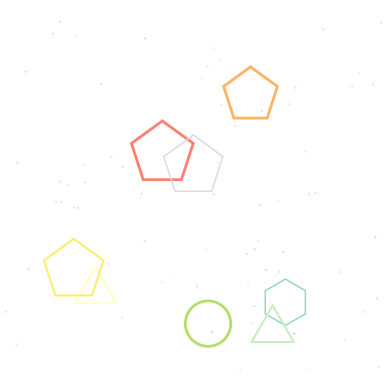[{"shape": "hexagon", "thickness": 1, "radius": 0.3, "center": [0.741, 0.215]}, {"shape": "triangle", "thickness": 1, "radius": 0.31, "center": [0.249, 0.244]}, {"shape": "pentagon", "thickness": 2, "radius": 0.42, "center": [0.422, 0.601]}, {"shape": "pentagon", "thickness": 2, "radius": 0.37, "center": [0.651, 0.753]}, {"shape": "circle", "thickness": 2, "radius": 0.29, "center": [0.54, 0.159]}, {"shape": "pentagon", "thickness": 1, "radius": 0.4, "center": [0.502, 0.569]}, {"shape": "triangle", "thickness": 1.5, "radius": 0.32, "center": [0.708, 0.143]}, {"shape": "pentagon", "thickness": 1.5, "radius": 0.41, "center": [0.191, 0.298]}]